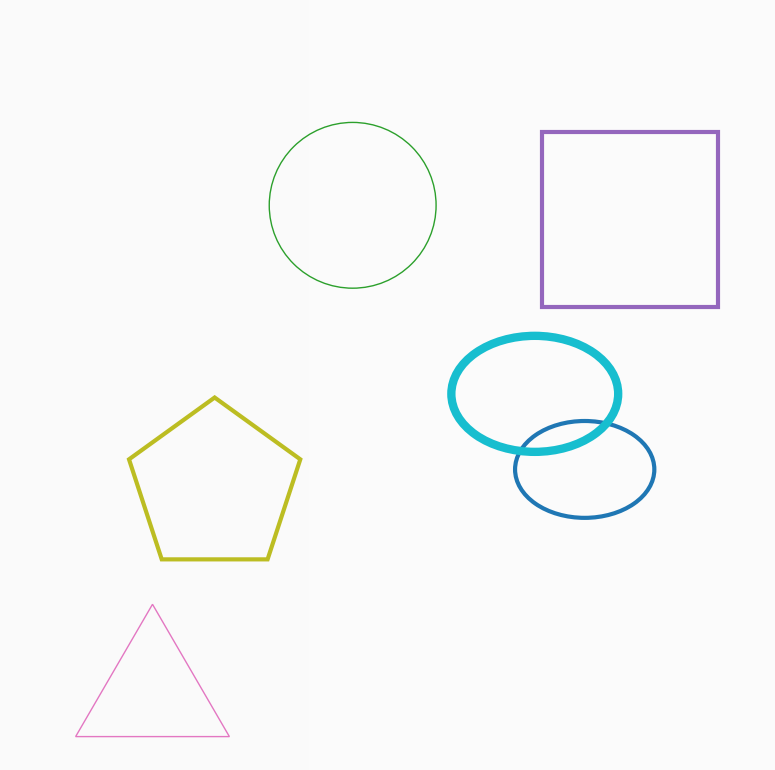[{"shape": "oval", "thickness": 1.5, "radius": 0.45, "center": [0.754, 0.39]}, {"shape": "circle", "thickness": 0.5, "radius": 0.54, "center": [0.455, 0.733]}, {"shape": "square", "thickness": 1.5, "radius": 0.57, "center": [0.813, 0.714]}, {"shape": "triangle", "thickness": 0.5, "radius": 0.57, "center": [0.197, 0.101]}, {"shape": "pentagon", "thickness": 1.5, "radius": 0.58, "center": [0.277, 0.368]}, {"shape": "oval", "thickness": 3, "radius": 0.54, "center": [0.69, 0.489]}]